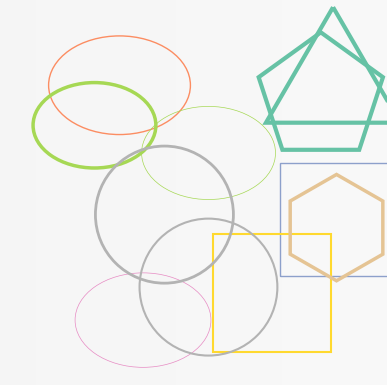[{"shape": "triangle", "thickness": 3, "radius": 1.0, "center": [0.86, 0.781]}, {"shape": "pentagon", "thickness": 3, "radius": 0.84, "center": [0.828, 0.747]}, {"shape": "oval", "thickness": 1, "radius": 0.92, "center": [0.308, 0.779]}, {"shape": "square", "thickness": 1, "radius": 0.73, "center": [0.87, 0.43]}, {"shape": "oval", "thickness": 0.5, "radius": 0.88, "center": [0.369, 0.169]}, {"shape": "oval", "thickness": 0.5, "radius": 0.86, "center": [0.538, 0.603]}, {"shape": "oval", "thickness": 2.5, "radius": 0.79, "center": [0.244, 0.675]}, {"shape": "square", "thickness": 1.5, "radius": 0.76, "center": [0.702, 0.239]}, {"shape": "hexagon", "thickness": 2.5, "radius": 0.69, "center": [0.868, 0.409]}, {"shape": "circle", "thickness": 1.5, "radius": 0.89, "center": [0.538, 0.254]}, {"shape": "circle", "thickness": 2, "radius": 0.89, "center": [0.424, 0.443]}]